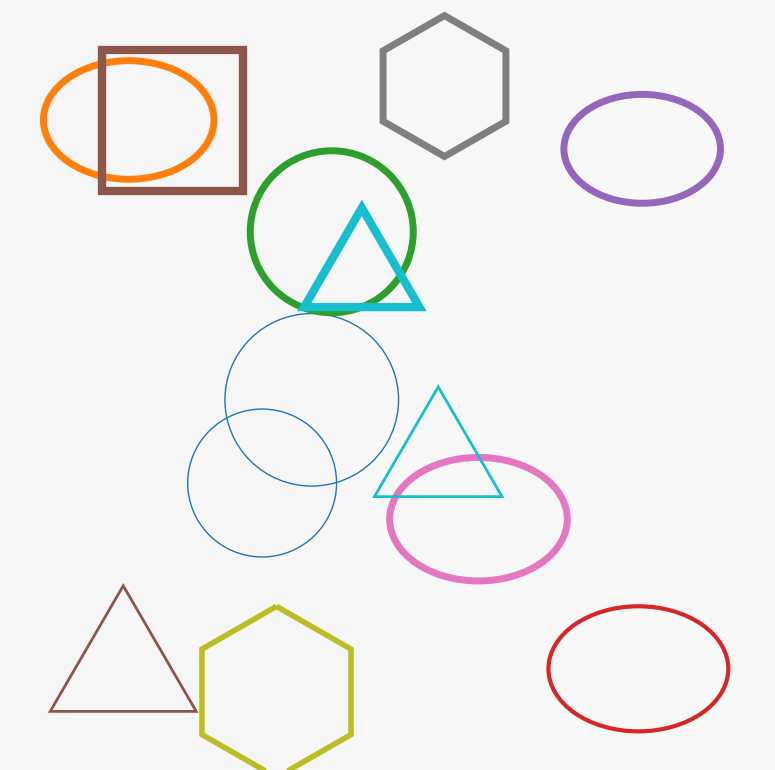[{"shape": "circle", "thickness": 0.5, "radius": 0.56, "center": [0.402, 0.481]}, {"shape": "circle", "thickness": 0.5, "radius": 0.48, "center": [0.338, 0.373]}, {"shape": "oval", "thickness": 2.5, "radius": 0.55, "center": [0.166, 0.844]}, {"shape": "circle", "thickness": 2.5, "radius": 0.53, "center": [0.428, 0.699]}, {"shape": "oval", "thickness": 1.5, "radius": 0.58, "center": [0.824, 0.131]}, {"shape": "oval", "thickness": 2.5, "radius": 0.51, "center": [0.829, 0.807]}, {"shape": "square", "thickness": 3, "radius": 0.46, "center": [0.223, 0.844]}, {"shape": "triangle", "thickness": 1, "radius": 0.54, "center": [0.159, 0.131]}, {"shape": "oval", "thickness": 2.5, "radius": 0.57, "center": [0.617, 0.326]}, {"shape": "hexagon", "thickness": 2.5, "radius": 0.46, "center": [0.574, 0.888]}, {"shape": "hexagon", "thickness": 2, "radius": 0.56, "center": [0.357, 0.101]}, {"shape": "triangle", "thickness": 1, "radius": 0.48, "center": [0.565, 0.403]}, {"shape": "triangle", "thickness": 3, "radius": 0.43, "center": [0.467, 0.644]}]